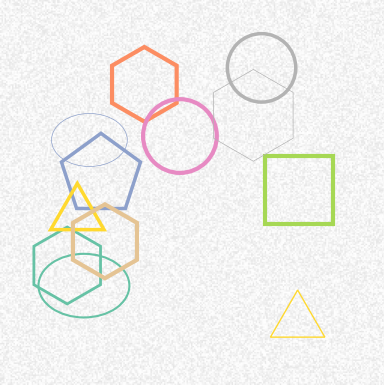[{"shape": "hexagon", "thickness": 2, "radius": 0.5, "center": [0.175, 0.31]}, {"shape": "oval", "thickness": 1.5, "radius": 0.59, "center": [0.218, 0.258]}, {"shape": "hexagon", "thickness": 3, "radius": 0.48, "center": [0.375, 0.781]}, {"shape": "oval", "thickness": 0.5, "radius": 0.49, "center": [0.232, 0.636]}, {"shape": "pentagon", "thickness": 2.5, "radius": 0.54, "center": [0.262, 0.546]}, {"shape": "circle", "thickness": 3, "radius": 0.48, "center": [0.467, 0.647]}, {"shape": "square", "thickness": 3, "radius": 0.44, "center": [0.776, 0.507]}, {"shape": "triangle", "thickness": 2.5, "radius": 0.4, "center": [0.201, 0.444]}, {"shape": "triangle", "thickness": 1, "radius": 0.41, "center": [0.773, 0.165]}, {"shape": "hexagon", "thickness": 3, "radius": 0.48, "center": [0.273, 0.373]}, {"shape": "hexagon", "thickness": 0.5, "radius": 0.6, "center": [0.658, 0.7]}, {"shape": "circle", "thickness": 2.5, "radius": 0.44, "center": [0.679, 0.824]}]